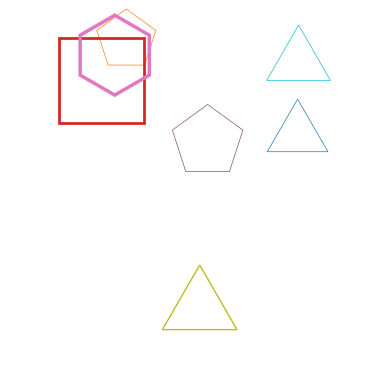[{"shape": "triangle", "thickness": 0.5, "radius": 0.46, "center": [0.773, 0.651]}, {"shape": "pentagon", "thickness": 0.5, "radius": 0.4, "center": [0.328, 0.896]}, {"shape": "square", "thickness": 2, "radius": 0.55, "center": [0.263, 0.791]}, {"shape": "pentagon", "thickness": 0.5, "radius": 0.48, "center": [0.539, 0.632]}, {"shape": "hexagon", "thickness": 2.5, "radius": 0.52, "center": [0.298, 0.857]}, {"shape": "triangle", "thickness": 1, "radius": 0.56, "center": [0.519, 0.2]}, {"shape": "triangle", "thickness": 0.5, "radius": 0.48, "center": [0.776, 0.839]}]